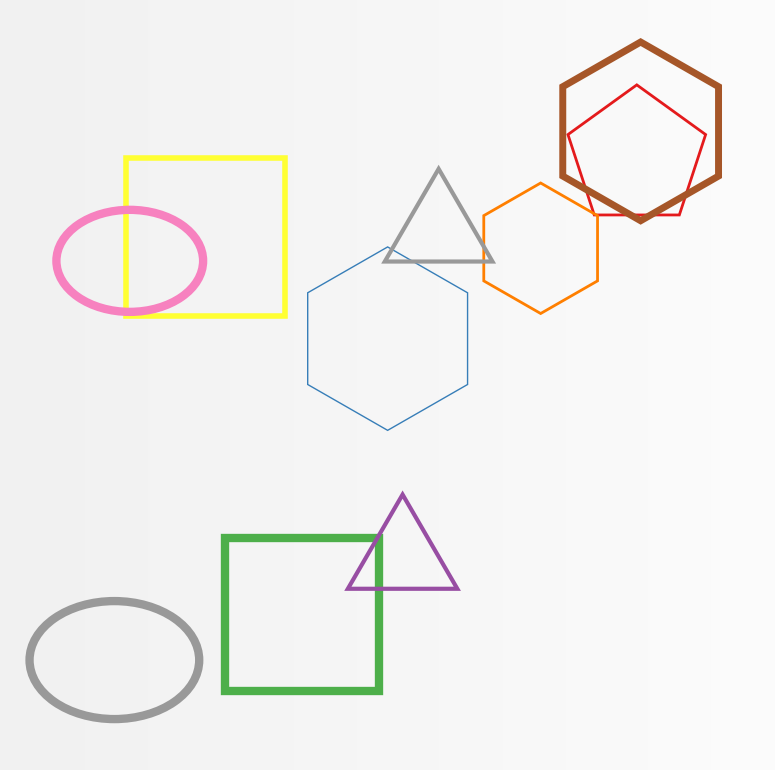[{"shape": "pentagon", "thickness": 1, "radius": 0.47, "center": [0.822, 0.796]}, {"shape": "hexagon", "thickness": 0.5, "radius": 0.6, "center": [0.5, 0.56]}, {"shape": "square", "thickness": 3, "radius": 0.5, "center": [0.39, 0.202]}, {"shape": "triangle", "thickness": 1.5, "radius": 0.41, "center": [0.519, 0.276]}, {"shape": "hexagon", "thickness": 1, "radius": 0.42, "center": [0.698, 0.678]}, {"shape": "square", "thickness": 2, "radius": 0.51, "center": [0.265, 0.692]}, {"shape": "hexagon", "thickness": 2.5, "radius": 0.58, "center": [0.827, 0.829]}, {"shape": "oval", "thickness": 3, "radius": 0.47, "center": [0.167, 0.661]}, {"shape": "oval", "thickness": 3, "radius": 0.55, "center": [0.148, 0.143]}, {"shape": "triangle", "thickness": 1.5, "radius": 0.4, "center": [0.566, 0.7]}]